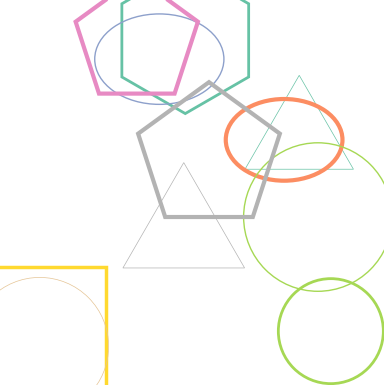[{"shape": "hexagon", "thickness": 2, "radius": 0.95, "center": [0.481, 0.895]}, {"shape": "triangle", "thickness": 0.5, "radius": 0.81, "center": [0.777, 0.642]}, {"shape": "oval", "thickness": 3, "radius": 0.76, "center": [0.738, 0.637]}, {"shape": "oval", "thickness": 1, "radius": 0.84, "center": [0.414, 0.846]}, {"shape": "pentagon", "thickness": 3, "radius": 0.83, "center": [0.355, 0.892]}, {"shape": "circle", "thickness": 2, "radius": 0.68, "center": [0.859, 0.14]}, {"shape": "circle", "thickness": 1, "radius": 0.96, "center": [0.826, 0.436]}, {"shape": "square", "thickness": 2.5, "radius": 0.81, "center": [0.112, 0.144]}, {"shape": "circle", "thickness": 0.5, "radius": 0.89, "center": [0.103, 0.1]}, {"shape": "triangle", "thickness": 0.5, "radius": 0.91, "center": [0.477, 0.395]}, {"shape": "pentagon", "thickness": 3, "radius": 0.97, "center": [0.543, 0.593]}]